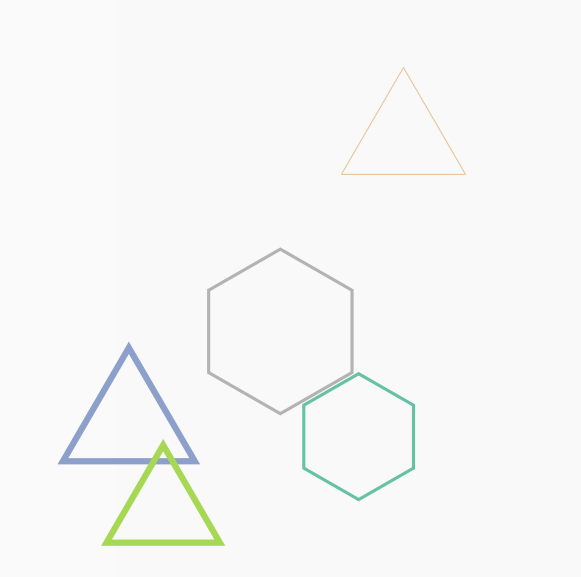[{"shape": "hexagon", "thickness": 1.5, "radius": 0.54, "center": [0.617, 0.243]}, {"shape": "triangle", "thickness": 3, "radius": 0.65, "center": [0.222, 0.266]}, {"shape": "triangle", "thickness": 3, "radius": 0.56, "center": [0.281, 0.116]}, {"shape": "triangle", "thickness": 0.5, "radius": 0.62, "center": [0.694, 0.759]}, {"shape": "hexagon", "thickness": 1.5, "radius": 0.71, "center": [0.482, 0.425]}]